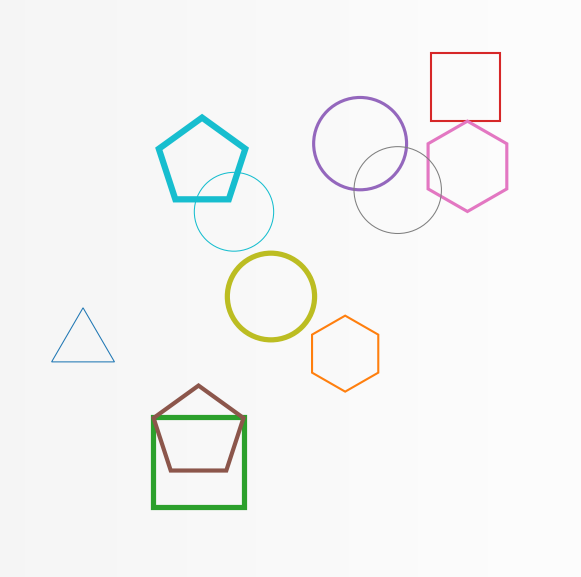[{"shape": "triangle", "thickness": 0.5, "radius": 0.31, "center": [0.143, 0.404]}, {"shape": "hexagon", "thickness": 1, "radius": 0.33, "center": [0.594, 0.387]}, {"shape": "square", "thickness": 2.5, "radius": 0.39, "center": [0.342, 0.199]}, {"shape": "square", "thickness": 1, "radius": 0.29, "center": [0.801, 0.849]}, {"shape": "circle", "thickness": 1.5, "radius": 0.4, "center": [0.62, 0.75]}, {"shape": "pentagon", "thickness": 2, "radius": 0.41, "center": [0.342, 0.25]}, {"shape": "hexagon", "thickness": 1.5, "radius": 0.39, "center": [0.804, 0.711]}, {"shape": "circle", "thickness": 0.5, "radius": 0.38, "center": [0.684, 0.67]}, {"shape": "circle", "thickness": 2.5, "radius": 0.38, "center": [0.466, 0.486]}, {"shape": "pentagon", "thickness": 3, "radius": 0.39, "center": [0.348, 0.717]}, {"shape": "circle", "thickness": 0.5, "radius": 0.34, "center": [0.403, 0.632]}]